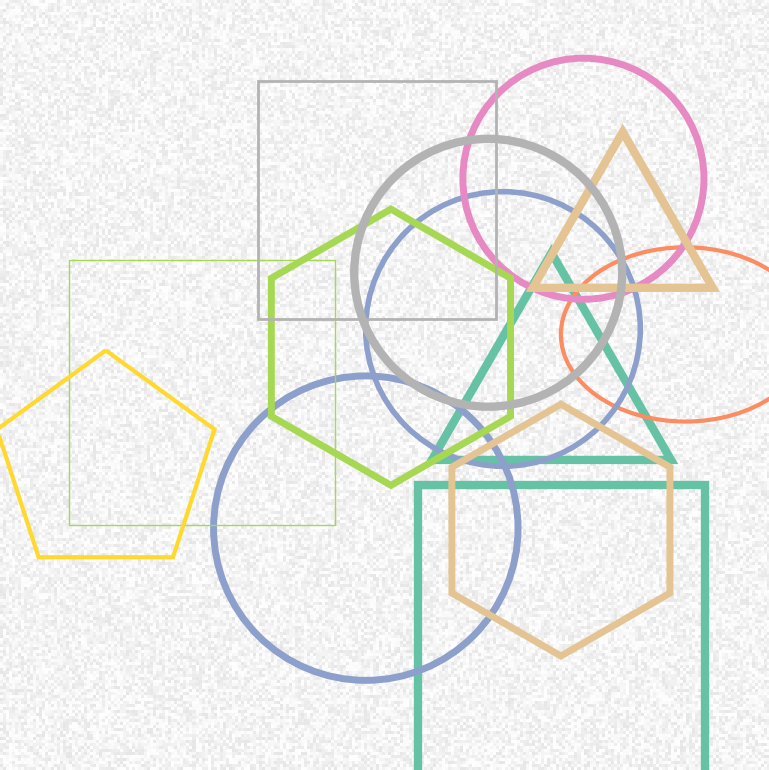[{"shape": "square", "thickness": 3, "radius": 0.93, "center": [0.729, 0.184]}, {"shape": "triangle", "thickness": 3, "radius": 0.9, "center": [0.716, 0.492]}, {"shape": "oval", "thickness": 1.5, "radius": 0.81, "center": [0.89, 0.566]}, {"shape": "circle", "thickness": 2.5, "radius": 0.99, "center": [0.475, 0.314]}, {"shape": "circle", "thickness": 2, "radius": 0.89, "center": [0.653, 0.573]}, {"shape": "circle", "thickness": 2.5, "radius": 0.78, "center": [0.758, 0.768]}, {"shape": "square", "thickness": 0.5, "radius": 0.86, "center": [0.262, 0.49]}, {"shape": "hexagon", "thickness": 2.5, "radius": 0.9, "center": [0.508, 0.549]}, {"shape": "pentagon", "thickness": 1.5, "radius": 0.74, "center": [0.137, 0.396]}, {"shape": "hexagon", "thickness": 2.5, "radius": 0.82, "center": [0.728, 0.312]}, {"shape": "triangle", "thickness": 3, "radius": 0.67, "center": [0.809, 0.694]}, {"shape": "circle", "thickness": 3, "radius": 0.87, "center": [0.634, 0.646]}, {"shape": "square", "thickness": 1, "radius": 0.77, "center": [0.49, 0.74]}]